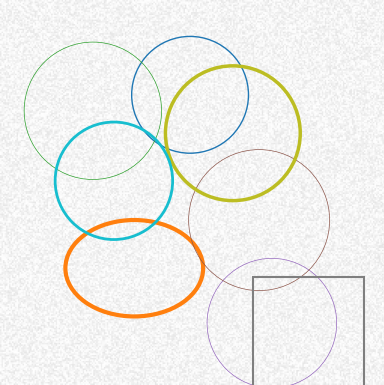[{"shape": "circle", "thickness": 1, "radius": 0.76, "center": [0.494, 0.754]}, {"shape": "oval", "thickness": 3, "radius": 0.89, "center": [0.349, 0.303]}, {"shape": "circle", "thickness": 0.5, "radius": 0.89, "center": [0.241, 0.712]}, {"shape": "circle", "thickness": 0.5, "radius": 0.84, "center": [0.706, 0.161]}, {"shape": "circle", "thickness": 0.5, "radius": 0.92, "center": [0.673, 0.428]}, {"shape": "square", "thickness": 1.5, "radius": 0.72, "center": [0.801, 0.137]}, {"shape": "circle", "thickness": 2.5, "radius": 0.88, "center": [0.605, 0.654]}, {"shape": "circle", "thickness": 2, "radius": 0.76, "center": [0.296, 0.53]}]